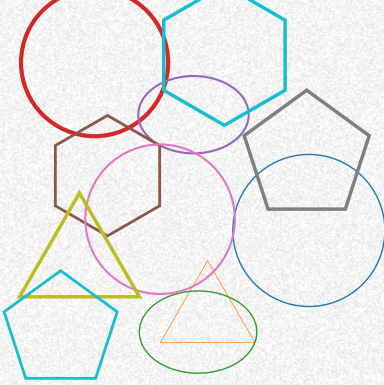[{"shape": "circle", "thickness": 1, "radius": 0.99, "center": [0.802, 0.401]}, {"shape": "triangle", "thickness": 0.5, "radius": 0.71, "center": [0.539, 0.181]}, {"shape": "oval", "thickness": 1, "radius": 0.76, "center": [0.514, 0.138]}, {"shape": "circle", "thickness": 3, "radius": 0.96, "center": [0.246, 0.837]}, {"shape": "oval", "thickness": 1.5, "radius": 0.72, "center": [0.503, 0.702]}, {"shape": "hexagon", "thickness": 2, "radius": 0.78, "center": [0.279, 0.544]}, {"shape": "circle", "thickness": 1.5, "radius": 0.97, "center": [0.416, 0.431]}, {"shape": "pentagon", "thickness": 2.5, "radius": 0.85, "center": [0.797, 0.595]}, {"shape": "triangle", "thickness": 2.5, "radius": 0.9, "center": [0.207, 0.319]}, {"shape": "pentagon", "thickness": 2, "radius": 0.77, "center": [0.158, 0.142]}, {"shape": "hexagon", "thickness": 2.5, "radius": 0.91, "center": [0.583, 0.857]}]